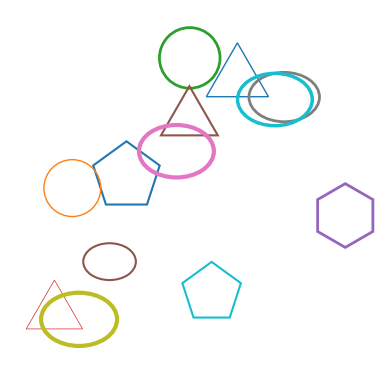[{"shape": "pentagon", "thickness": 1.5, "radius": 0.45, "center": [0.328, 0.542]}, {"shape": "triangle", "thickness": 1, "radius": 0.47, "center": [0.617, 0.795]}, {"shape": "circle", "thickness": 1, "radius": 0.37, "center": [0.188, 0.511]}, {"shape": "circle", "thickness": 2, "radius": 0.39, "center": [0.493, 0.85]}, {"shape": "triangle", "thickness": 0.5, "radius": 0.42, "center": [0.141, 0.188]}, {"shape": "hexagon", "thickness": 2, "radius": 0.41, "center": [0.897, 0.44]}, {"shape": "triangle", "thickness": 1.5, "radius": 0.43, "center": [0.492, 0.691]}, {"shape": "oval", "thickness": 1.5, "radius": 0.34, "center": [0.285, 0.32]}, {"shape": "oval", "thickness": 3, "radius": 0.49, "center": [0.458, 0.607]}, {"shape": "oval", "thickness": 2, "radius": 0.46, "center": [0.738, 0.748]}, {"shape": "oval", "thickness": 3, "radius": 0.49, "center": [0.205, 0.171]}, {"shape": "pentagon", "thickness": 1.5, "radius": 0.4, "center": [0.55, 0.24]}, {"shape": "oval", "thickness": 2.5, "radius": 0.49, "center": [0.714, 0.742]}]